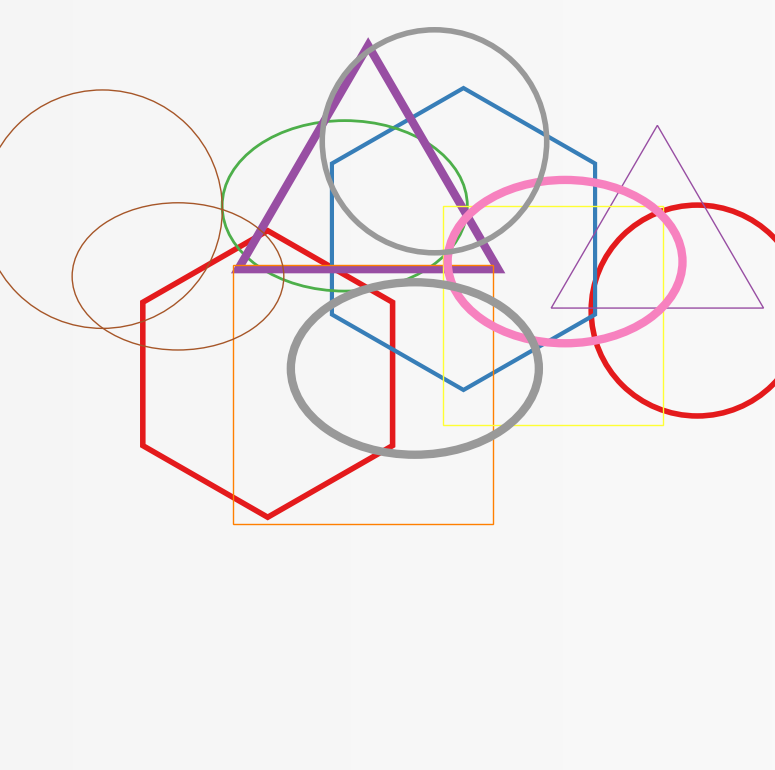[{"shape": "circle", "thickness": 2, "radius": 0.68, "center": [0.9, 0.597]}, {"shape": "hexagon", "thickness": 2, "radius": 0.93, "center": [0.345, 0.514]}, {"shape": "hexagon", "thickness": 1.5, "radius": 0.98, "center": [0.598, 0.69]}, {"shape": "oval", "thickness": 1, "radius": 0.79, "center": [0.445, 0.733]}, {"shape": "triangle", "thickness": 0.5, "radius": 0.79, "center": [0.848, 0.679]}, {"shape": "triangle", "thickness": 3, "radius": 0.97, "center": [0.475, 0.747]}, {"shape": "square", "thickness": 0.5, "radius": 0.84, "center": [0.469, 0.488]}, {"shape": "square", "thickness": 0.5, "radius": 0.71, "center": [0.714, 0.59]}, {"shape": "oval", "thickness": 0.5, "radius": 0.68, "center": [0.23, 0.641]}, {"shape": "circle", "thickness": 0.5, "radius": 0.77, "center": [0.132, 0.728]}, {"shape": "oval", "thickness": 3, "radius": 0.76, "center": [0.729, 0.66]}, {"shape": "circle", "thickness": 2, "radius": 0.72, "center": [0.561, 0.816]}, {"shape": "oval", "thickness": 3, "radius": 0.8, "center": [0.535, 0.521]}]